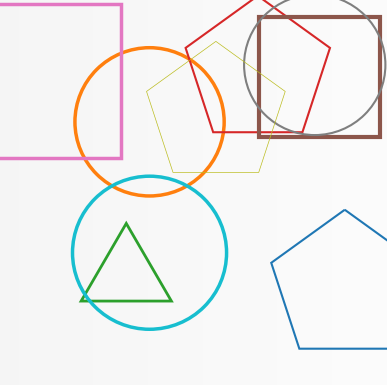[{"shape": "pentagon", "thickness": 1.5, "radius": 1.0, "center": [0.89, 0.256]}, {"shape": "circle", "thickness": 2.5, "radius": 0.96, "center": [0.386, 0.684]}, {"shape": "triangle", "thickness": 2, "radius": 0.67, "center": [0.326, 0.285]}, {"shape": "pentagon", "thickness": 1.5, "radius": 0.98, "center": [0.665, 0.815]}, {"shape": "square", "thickness": 3, "radius": 0.78, "center": [0.824, 0.8]}, {"shape": "square", "thickness": 2.5, "radius": 1.0, "center": [0.112, 0.79]}, {"shape": "circle", "thickness": 1.5, "radius": 0.91, "center": [0.812, 0.832]}, {"shape": "pentagon", "thickness": 0.5, "radius": 0.94, "center": [0.557, 0.704]}, {"shape": "circle", "thickness": 2.5, "radius": 0.99, "center": [0.386, 0.344]}]